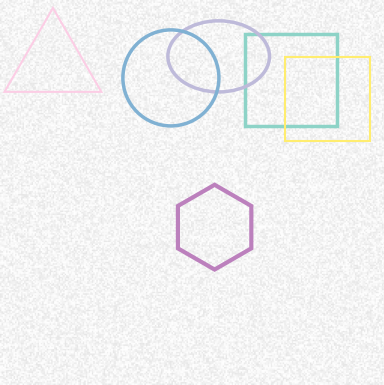[{"shape": "square", "thickness": 2.5, "radius": 0.6, "center": [0.757, 0.792]}, {"shape": "oval", "thickness": 2.5, "radius": 0.66, "center": [0.568, 0.854]}, {"shape": "circle", "thickness": 2.5, "radius": 0.62, "center": [0.444, 0.798]}, {"shape": "triangle", "thickness": 1.5, "radius": 0.73, "center": [0.137, 0.834]}, {"shape": "hexagon", "thickness": 3, "radius": 0.55, "center": [0.557, 0.41]}, {"shape": "square", "thickness": 1.5, "radius": 0.55, "center": [0.85, 0.743]}]